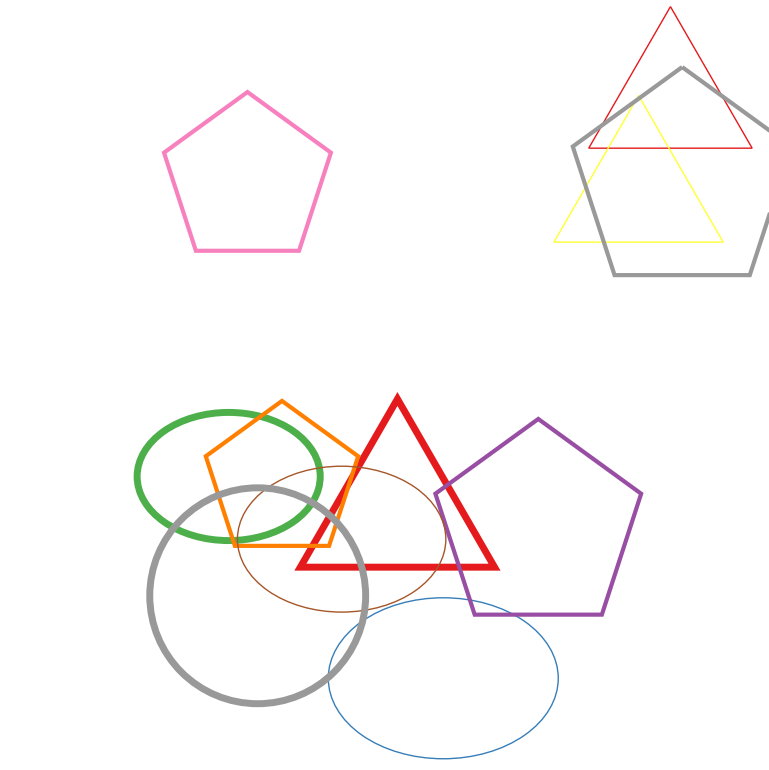[{"shape": "triangle", "thickness": 0.5, "radius": 0.61, "center": [0.871, 0.869]}, {"shape": "triangle", "thickness": 2.5, "radius": 0.73, "center": [0.516, 0.336]}, {"shape": "oval", "thickness": 0.5, "radius": 0.75, "center": [0.576, 0.119]}, {"shape": "oval", "thickness": 2.5, "radius": 0.59, "center": [0.297, 0.381]}, {"shape": "pentagon", "thickness": 1.5, "radius": 0.7, "center": [0.699, 0.315]}, {"shape": "pentagon", "thickness": 1.5, "radius": 0.52, "center": [0.366, 0.375]}, {"shape": "triangle", "thickness": 0.5, "radius": 0.63, "center": [0.829, 0.749]}, {"shape": "oval", "thickness": 0.5, "radius": 0.68, "center": [0.444, 0.3]}, {"shape": "pentagon", "thickness": 1.5, "radius": 0.57, "center": [0.321, 0.767]}, {"shape": "circle", "thickness": 2.5, "radius": 0.7, "center": [0.335, 0.226]}, {"shape": "pentagon", "thickness": 1.5, "radius": 0.75, "center": [0.886, 0.764]}]